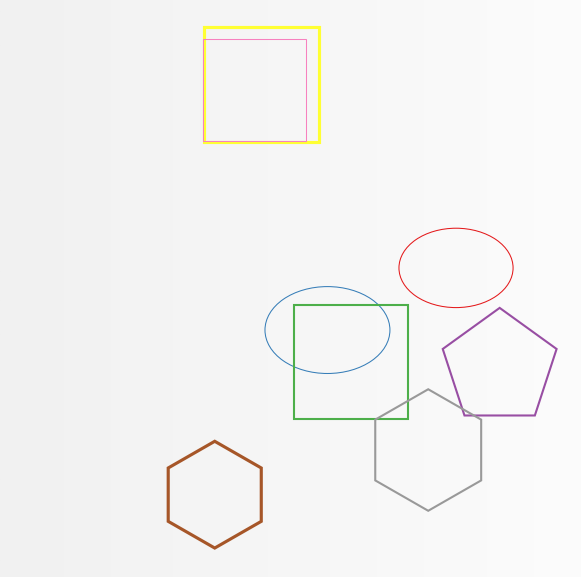[{"shape": "oval", "thickness": 0.5, "radius": 0.49, "center": [0.785, 0.535]}, {"shape": "oval", "thickness": 0.5, "radius": 0.54, "center": [0.563, 0.428]}, {"shape": "square", "thickness": 1, "radius": 0.49, "center": [0.604, 0.373]}, {"shape": "pentagon", "thickness": 1, "radius": 0.51, "center": [0.86, 0.363]}, {"shape": "square", "thickness": 1.5, "radius": 0.5, "center": [0.45, 0.853]}, {"shape": "hexagon", "thickness": 1.5, "radius": 0.46, "center": [0.369, 0.143]}, {"shape": "square", "thickness": 0.5, "radius": 0.44, "center": [0.438, 0.844]}, {"shape": "hexagon", "thickness": 1, "radius": 0.53, "center": [0.737, 0.22]}]